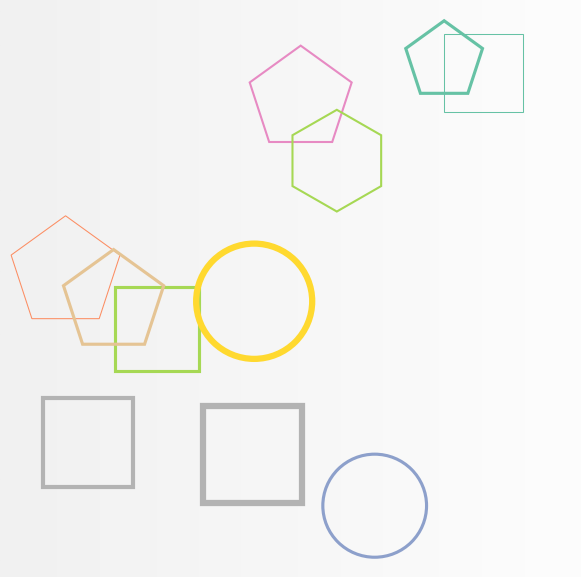[{"shape": "pentagon", "thickness": 1.5, "radius": 0.35, "center": [0.764, 0.894]}, {"shape": "square", "thickness": 0.5, "radius": 0.34, "center": [0.832, 0.872]}, {"shape": "pentagon", "thickness": 0.5, "radius": 0.49, "center": [0.113, 0.527]}, {"shape": "circle", "thickness": 1.5, "radius": 0.45, "center": [0.645, 0.123]}, {"shape": "pentagon", "thickness": 1, "radius": 0.46, "center": [0.517, 0.828]}, {"shape": "hexagon", "thickness": 1, "radius": 0.44, "center": [0.579, 0.721]}, {"shape": "square", "thickness": 1.5, "radius": 0.36, "center": [0.27, 0.429]}, {"shape": "circle", "thickness": 3, "radius": 0.5, "center": [0.437, 0.478]}, {"shape": "pentagon", "thickness": 1.5, "radius": 0.45, "center": [0.195, 0.476]}, {"shape": "square", "thickness": 3, "radius": 0.42, "center": [0.434, 0.212]}, {"shape": "square", "thickness": 2, "radius": 0.39, "center": [0.152, 0.233]}]